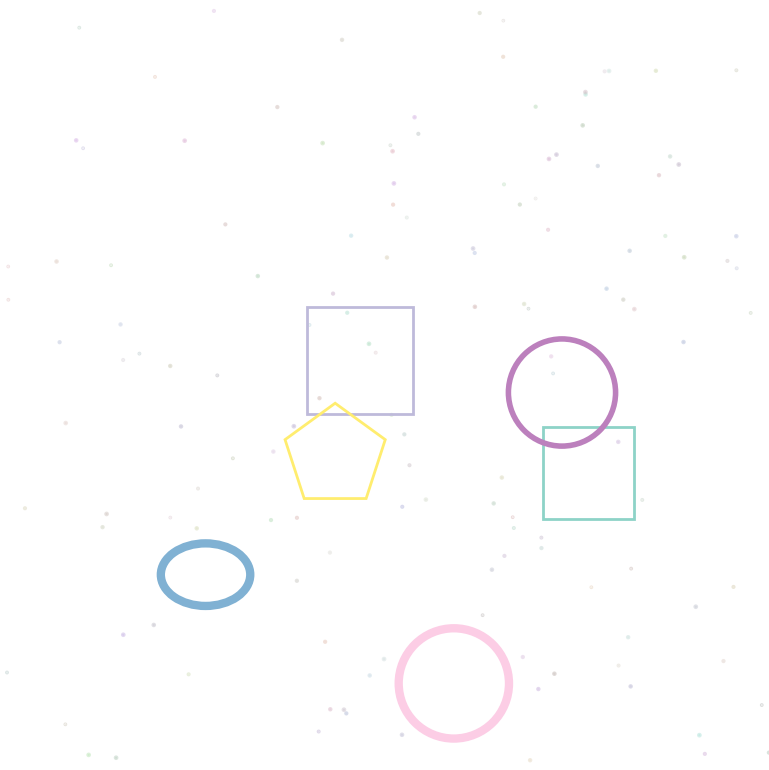[{"shape": "square", "thickness": 1, "radius": 0.3, "center": [0.764, 0.386]}, {"shape": "square", "thickness": 1, "radius": 0.35, "center": [0.468, 0.532]}, {"shape": "oval", "thickness": 3, "radius": 0.29, "center": [0.267, 0.254]}, {"shape": "circle", "thickness": 3, "radius": 0.36, "center": [0.589, 0.112]}, {"shape": "circle", "thickness": 2, "radius": 0.35, "center": [0.73, 0.49]}, {"shape": "pentagon", "thickness": 1, "radius": 0.34, "center": [0.435, 0.408]}]